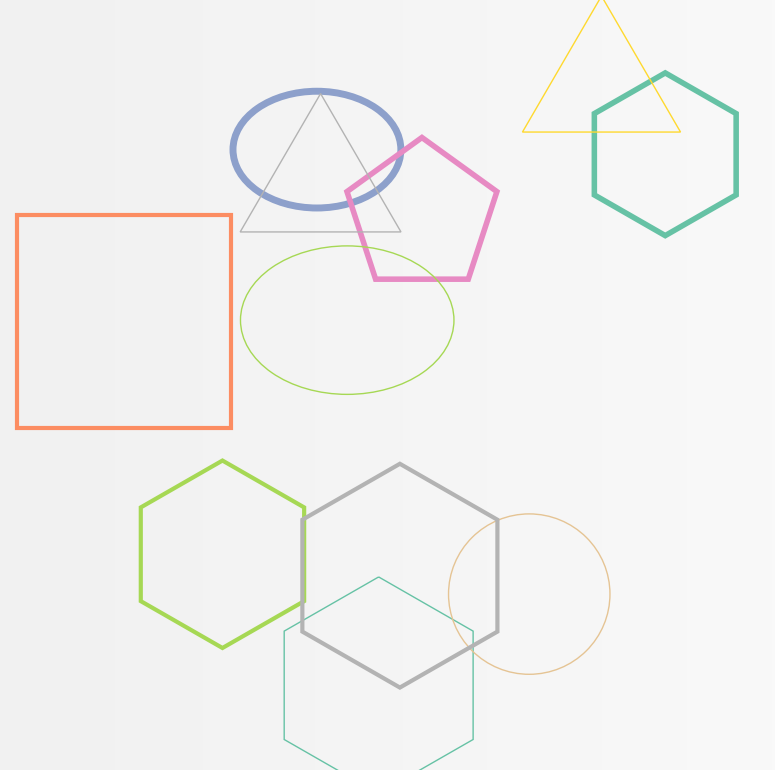[{"shape": "hexagon", "thickness": 2, "radius": 0.53, "center": [0.858, 0.8]}, {"shape": "hexagon", "thickness": 0.5, "radius": 0.7, "center": [0.489, 0.11]}, {"shape": "square", "thickness": 1.5, "radius": 0.69, "center": [0.16, 0.582]}, {"shape": "oval", "thickness": 2.5, "radius": 0.54, "center": [0.409, 0.806]}, {"shape": "pentagon", "thickness": 2, "radius": 0.51, "center": [0.544, 0.72]}, {"shape": "hexagon", "thickness": 1.5, "radius": 0.61, "center": [0.287, 0.28]}, {"shape": "oval", "thickness": 0.5, "radius": 0.69, "center": [0.448, 0.584]}, {"shape": "triangle", "thickness": 0.5, "radius": 0.59, "center": [0.776, 0.887]}, {"shape": "circle", "thickness": 0.5, "radius": 0.52, "center": [0.683, 0.228]}, {"shape": "hexagon", "thickness": 1.5, "radius": 0.73, "center": [0.516, 0.252]}, {"shape": "triangle", "thickness": 0.5, "radius": 0.6, "center": [0.414, 0.759]}]